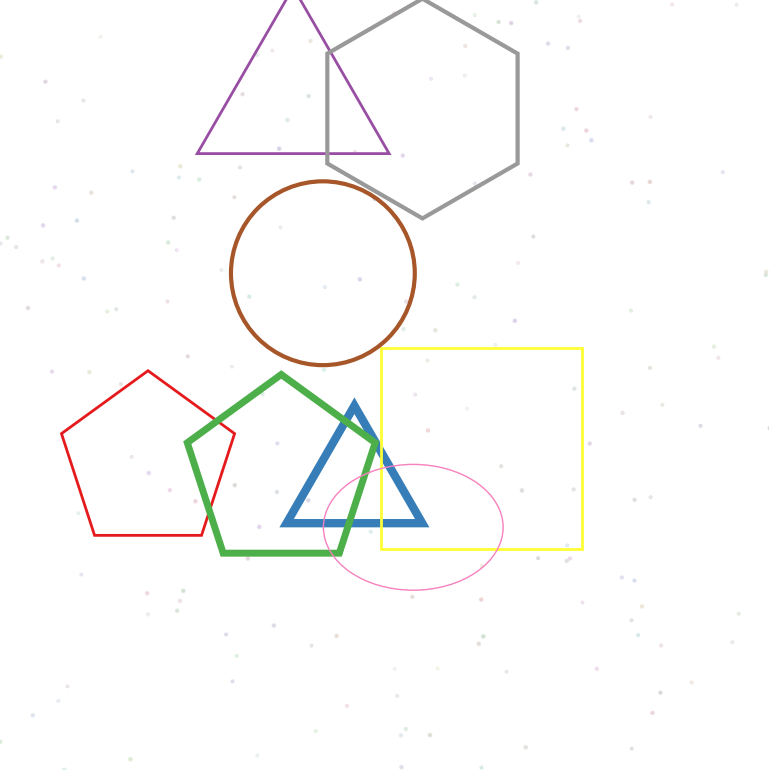[{"shape": "pentagon", "thickness": 1, "radius": 0.59, "center": [0.192, 0.4]}, {"shape": "triangle", "thickness": 3, "radius": 0.51, "center": [0.46, 0.371]}, {"shape": "pentagon", "thickness": 2.5, "radius": 0.64, "center": [0.365, 0.385]}, {"shape": "triangle", "thickness": 1, "radius": 0.72, "center": [0.381, 0.872]}, {"shape": "square", "thickness": 1, "radius": 0.65, "center": [0.626, 0.417]}, {"shape": "circle", "thickness": 1.5, "radius": 0.6, "center": [0.419, 0.645]}, {"shape": "oval", "thickness": 0.5, "radius": 0.58, "center": [0.537, 0.315]}, {"shape": "hexagon", "thickness": 1.5, "radius": 0.71, "center": [0.549, 0.859]}]